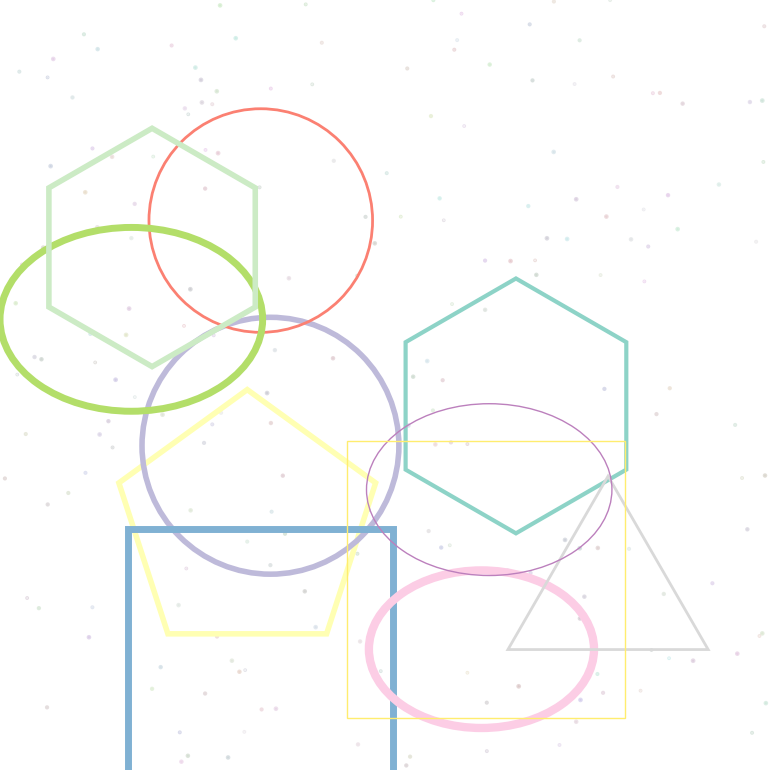[{"shape": "hexagon", "thickness": 1.5, "radius": 0.83, "center": [0.67, 0.473]}, {"shape": "pentagon", "thickness": 2, "radius": 0.88, "center": [0.321, 0.319]}, {"shape": "circle", "thickness": 2, "radius": 0.83, "center": [0.351, 0.421]}, {"shape": "circle", "thickness": 1, "radius": 0.73, "center": [0.339, 0.714]}, {"shape": "square", "thickness": 2.5, "radius": 0.86, "center": [0.339, 0.141]}, {"shape": "oval", "thickness": 2.5, "radius": 0.85, "center": [0.171, 0.585]}, {"shape": "oval", "thickness": 3, "radius": 0.73, "center": [0.625, 0.157]}, {"shape": "triangle", "thickness": 1, "radius": 0.75, "center": [0.79, 0.231]}, {"shape": "oval", "thickness": 0.5, "radius": 0.8, "center": [0.635, 0.364]}, {"shape": "hexagon", "thickness": 2, "radius": 0.77, "center": [0.198, 0.679]}, {"shape": "square", "thickness": 0.5, "radius": 0.9, "center": [0.631, 0.247]}]